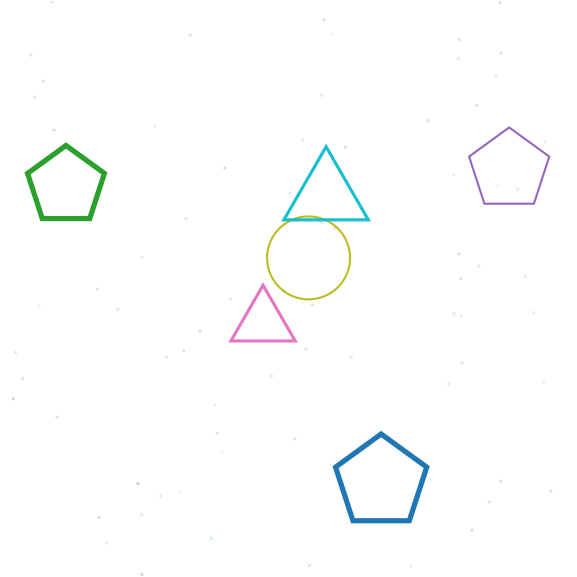[{"shape": "pentagon", "thickness": 2.5, "radius": 0.42, "center": [0.66, 0.165]}, {"shape": "pentagon", "thickness": 2.5, "radius": 0.35, "center": [0.114, 0.677]}, {"shape": "pentagon", "thickness": 1, "radius": 0.36, "center": [0.882, 0.705]}, {"shape": "triangle", "thickness": 1.5, "radius": 0.32, "center": [0.456, 0.441]}, {"shape": "circle", "thickness": 1, "radius": 0.36, "center": [0.534, 0.553]}, {"shape": "triangle", "thickness": 1.5, "radius": 0.42, "center": [0.565, 0.661]}]